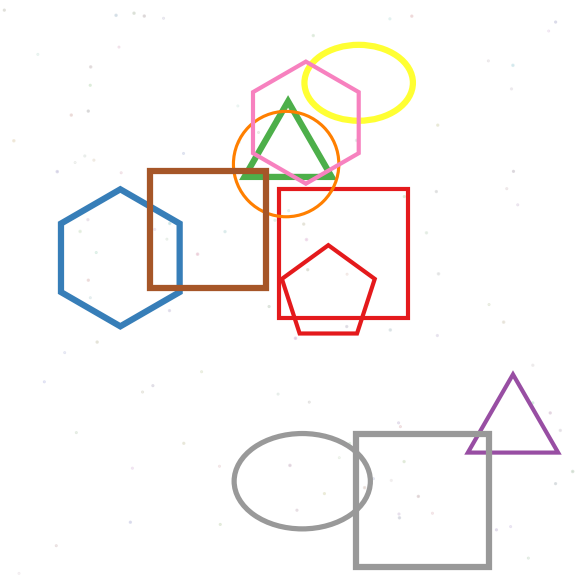[{"shape": "pentagon", "thickness": 2, "radius": 0.42, "center": [0.569, 0.49]}, {"shape": "square", "thickness": 2, "radius": 0.56, "center": [0.594, 0.56]}, {"shape": "hexagon", "thickness": 3, "radius": 0.59, "center": [0.208, 0.553]}, {"shape": "triangle", "thickness": 3, "radius": 0.44, "center": [0.499, 0.736]}, {"shape": "triangle", "thickness": 2, "radius": 0.45, "center": [0.888, 0.261]}, {"shape": "circle", "thickness": 1.5, "radius": 0.46, "center": [0.495, 0.715]}, {"shape": "oval", "thickness": 3, "radius": 0.47, "center": [0.621, 0.856]}, {"shape": "square", "thickness": 3, "radius": 0.51, "center": [0.36, 0.602]}, {"shape": "hexagon", "thickness": 2, "radius": 0.53, "center": [0.53, 0.787]}, {"shape": "square", "thickness": 3, "radius": 0.58, "center": [0.731, 0.132]}, {"shape": "oval", "thickness": 2.5, "radius": 0.59, "center": [0.523, 0.166]}]